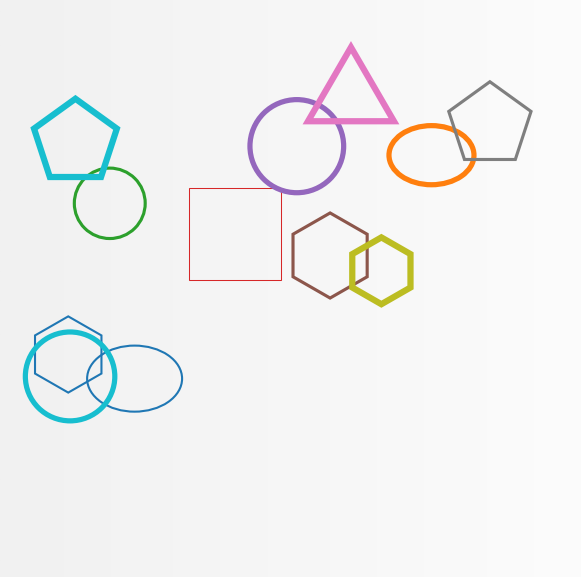[{"shape": "hexagon", "thickness": 1, "radius": 0.33, "center": [0.117, 0.385]}, {"shape": "oval", "thickness": 1, "radius": 0.41, "center": [0.232, 0.343]}, {"shape": "oval", "thickness": 2.5, "radius": 0.37, "center": [0.742, 0.73]}, {"shape": "circle", "thickness": 1.5, "radius": 0.3, "center": [0.189, 0.647]}, {"shape": "square", "thickness": 0.5, "radius": 0.4, "center": [0.404, 0.595]}, {"shape": "circle", "thickness": 2.5, "radius": 0.4, "center": [0.511, 0.746]}, {"shape": "hexagon", "thickness": 1.5, "radius": 0.37, "center": [0.568, 0.557]}, {"shape": "triangle", "thickness": 3, "radius": 0.43, "center": [0.604, 0.832]}, {"shape": "pentagon", "thickness": 1.5, "radius": 0.37, "center": [0.843, 0.783]}, {"shape": "hexagon", "thickness": 3, "radius": 0.29, "center": [0.656, 0.53]}, {"shape": "circle", "thickness": 2.5, "radius": 0.38, "center": [0.121, 0.347]}, {"shape": "pentagon", "thickness": 3, "radius": 0.37, "center": [0.13, 0.753]}]